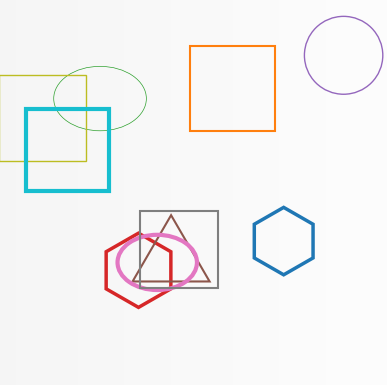[{"shape": "hexagon", "thickness": 2.5, "radius": 0.44, "center": [0.732, 0.374]}, {"shape": "square", "thickness": 1.5, "radius": 0.55, "center": [0.6, 0.77]}, {"shape": "oval", "thickness": 0.5, "radius": 0.6, "center": [0.258, 0.744]}, {"shape": "hexagon", "thickness": 2.5, "radius": 0.48, "center": [0.357, 0.298]}, {"shape": "circle", "thickness": 1, "radius": 0.51, "center": [0.887, 0.856]}, {"shape": "triangle", "thickness": 1.5, "radius": 0.57, "center": [0.442, 0.326]}, {"shape": "oval", "thickness": 3, "radius": 0.51, "center": [0.406, 0.318]}, {"shape": "square", "thickness": 1.5, "radius": 0.5, "center": [0.462, 0.352]}, {"shape": "square", "thickness": 1, "radius": 0.56, "center": [0.11, 0.693]}, {"shape": "square", "thickness": 3, "radius": 0.54, "center": [0.173, 0.611]}]